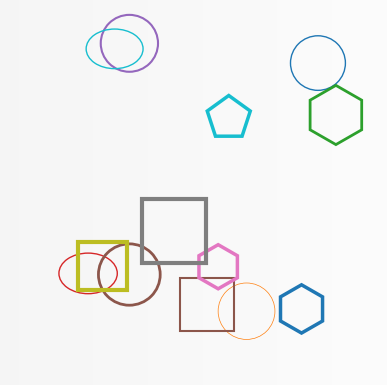[{"shape": "circle", "thickness": 1, "radius": 0.35, "center": [0.821, 0.836]}, {"shape": "hexagon", "thickness": 2.5, "radius": 0.31, "center": [0.778, 0.198]}, {"shape": "circle", "thickness": 0.5, "radius": 0.37, "center": [0.636, 0.192]}, {"shape": "hexagon", "thickness": 2, "radius": 0.38, "center": [0.867, 0.701]}, {"shape": "oval", "thickness": 1, "radius": 0.38, "center": [0.227, 0.29]}, {"shape": "circle", "thickness": 1.5, "radius": 0.37, "center": [0.334, 0.887]}, {"shape": "circle", "thickness": 2, "radius": 0.4, "center": [0.334, 0.287]}, {"shape": "square", "thickness": 1.5, "radius": 0.34, "center": [0.534, 0.209]}, {"shape": "hexagon", "thickness": 2.5, "radius": 0.29, "center": [0.563, 0.307]}, {"shape": "square", "thickness": 3, "radius": 0.41, "center": [0.449, 0.4]}, {"shape": "square", "thickness": 3, "radius": 0.32, "center": [0.265, 0.309]}, {"shape": "oval", "thickness": 1, "radius": 0.37, "center": [0.296, 0.873]}, {"shape": "pentagon", "thickness": 2.5, "radius": 0.29, "center": [0.59, 0.694]}]